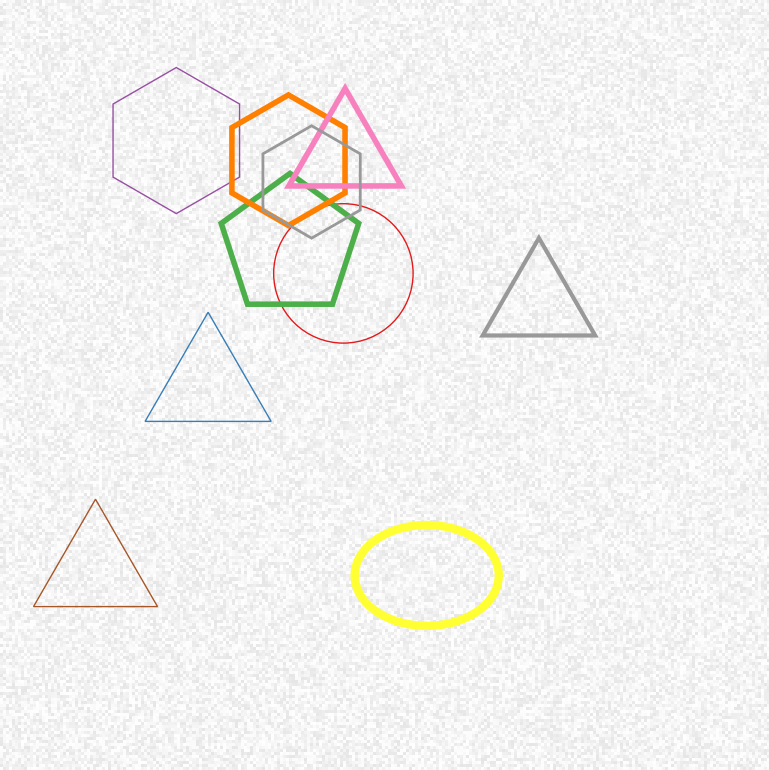[{"shape": "circle", "thickness": 0.5, "radius": 0.45, "center": [0.446, 0.645]}, {"shape": "triangle", "thickness": 0.5, "radius": 0.47, "center": [0.27, 0.5]}, {"shape": "pentagon", "thickness": 2, "radius": 0.47, "center": [0.377, 0.681]}, {"shape": "hexagon", "thickness": 0.5, "radius": 0.47, "center": [0.229, 0.817]}, {"shape": "hexagon", "thickness": 2, "radius": 0.42, "center": [0.375, 0.792]}, {"shape": "oval", "thickness": 3, "radius": 0.47, "center": [0.554, 0.253]}, {"shape": "triangle", "thickness": 0.5, "radius": 0.46, "center": [0.124, 0.259]}, {"shape": "triangle", "thickness": 2, "radius": 0.42, "center": [0.448, 0.801]}, {"shape": "hexagon", "thickness": 1, "radius": 0.36, "center": [0.405, 0.764]}, {"shape": "triangle", "thickness": 1.5, "radius": 0.42, "center": [0.7, 0.606]}]